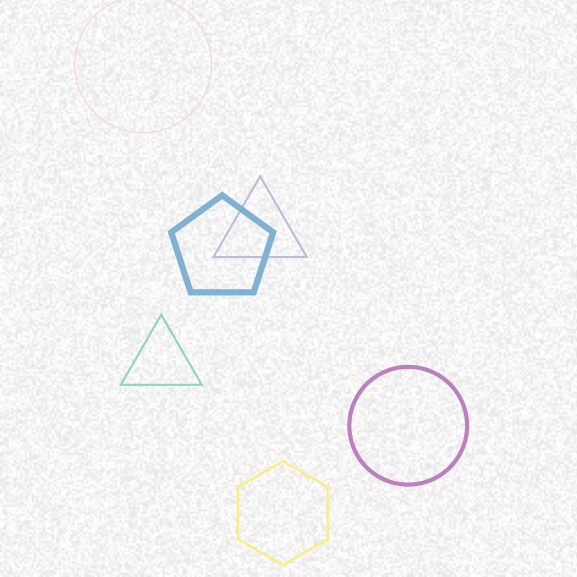[{"shape": "triangle", "thickness": 1, "radius": 0.4, "center": [0.279, 0.373]}, {"shape": "triangle", "thickness": 1, "radius": 0.47, "center": [0.45, 0.601]}, {"shape": "pentagon", "thickness": 3, "radius": 0.46, "center": [0.385, 0.568]}, {"shape": "circle", "thickness": 0.5, "radius": 0.59, "center": [0.248, 0.888]}, {"shape": "circle", "thickness": 2, "radius": 0.51, "center": [0.707, 0.262]}, {"shape": "hexagon", "thickness": 1, "radius": 0.45, "center": [0.49, 0.111]}]